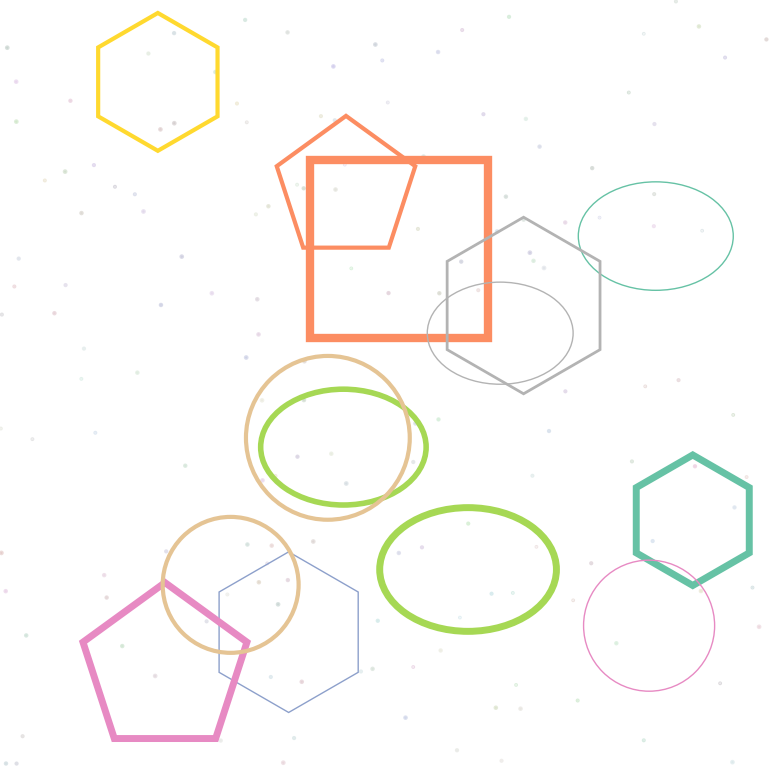[{"shape": "oval", "thickness": 0.5, "radius": 0.5, "center": [0.852, 0.693]}, {"shape": "hexagon", "thickness": 2.5, "radius": 0.42, "center": [0.9, 0.324]}, {"shape": "pentagon", "thickness": 1.5, "radius": 0.47, "center": [0.449, 0.755]}, {"shape": "square", "thickness": 3, "radius": 0.58, "center": [0.519, 0.677]}, {"shape": "hexagon", "thickness": 0.5, "radius": 0.52, "center": [0.375, 0.179]}, {"shape": "pentagon", "thickness": 2.5, "radius": 0.56, "center": [0.214, 0.131]}, {"shape": "circle", "thickness": 0.5, "radius": 0.43, "center": [0.843, 0.187]}, {"shape": "oval", "thickness": 2, "radius": 0.54, "center": [0.446, 0.419]}, {"shape": "oval", "thickness": 2.5, "radius": 0.57, "center": [0.608, 0.26]}, {"shape": "hexagon", "thickness": 1.5, "radius": 0.45, "center": [0.205, 0.894]}, {"shape": "circle", "thickness": 1.5, "radius": 0.53, "center": [0.426, 0.431]}, {"shape": "circle", "thickness": 1.5, "radius": 0.44, "center": [0.3, 0.24]}, {"shape": "hexagon", "thickness": 1, "radius": 0.57, "center": [0.68, 0.603]}, {"shape": "oval", "thickness": 0.5, "radius": 0.47, "center": [0.65, 0.567]}]